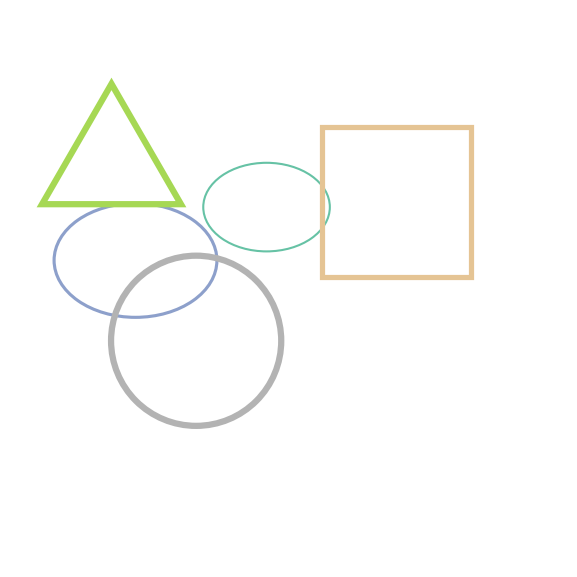[{"shape": "oval", "thickness": 1, "radius": 0.55, "center": [0.462, 0.641]}, {"shape": "oval", "thickness": 1.5, "radius": 0.7, "center": [0.235, 0.548]}, {"shape": "triangle", "thickness": 3, "radius": 0.69, "center": [0.193, 0.715]}, {"shape": "square", "thickness": 2.5, "radius": 0.65, "center": [0.687, 0.649]}, {"shape": "circle", "thickness": 3, "radius": 0.74, "center": [0.34, 0.409]}]